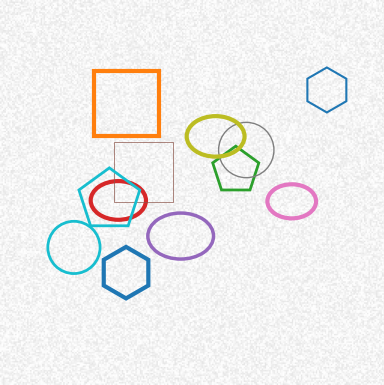[{"shape": "hexagon", "thickness": 1.5, "radius": 0.29, "center": [0.849, 0.766]}, {"shape": "hexagon", "thickness": 3, "radius": 0.33, "center": [0.327, 0.292]}, {"shape": "square", "thickness": 3, "radius": 0.43, "center": [0.329, 0.731]}, {"shape": "pentagon", "thickness": 2, "radius": 0.31, "center": [0.612, 0.558]}, {"shape": "oval", "thickness": 3, "radius": 0.36, "center": [0.307, 0.479]}, {"shape": "oval", "thickness": 2.5, "radius": 0.43, "center": [0.469, 0.387]}, {"shape": "square", "thickness": 0.5, "radius": 0.39, "center": [0.373, 0.553]}, {"shape": "oval", "thickness": 3, "radius": 0.32, "center": [0.758, 0.477]}, {"shape": "circle", "thickness": 1, "radius": 0.36, "center": [0.64, 0.61]}, {"shape": "oval", "thickness": 3, "radius": 0.38, "center": [0.56, 0.646]}, {"shape": "circle", "thickness": 2, "radius": 0.34, "center": [0.192, 0.357]}, {"shape": "pentagon", "thickness": 2, "radius": 0.42, "center": [0.284, 0.481]}]